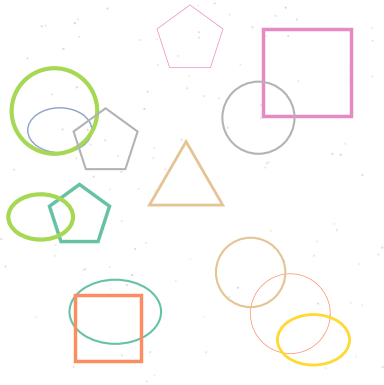[{"shape": "oval", "thickness": 1.5, "radius": 0.59, "center": [0.299, 0.19]}, {"shape": "pentagon", "thickness": 2.5, "radius": 0.41, "center": [0.206, 0.439]}, {"shape": "square", "thickness": 2.5, "radius": 0.43, "center": [0.28, 0.148]}, {"shape": "circle", "thickness": 0.5, "radius": 0.52, "center": [0.754, 0.185]}, {"shape": "oval", "thickness": 1, "radius": 0.42, "center": [0.155, 0.662]}, {"shape": "square", "thickness": 2.5, "radius": 0.57, "center": [0.798, 0.812]}, {"shape": "pentagon", "thickness": 0.5, "radius": 0.45, "center": [0.494, 0.897]}, {"shape": "oval", "thickness": 3, "radius": 0.42, "center": [0.106, 0.437]}, {"shape": "circle", "thickness": 3, "radius": 0.56, "center": [0.141, 0.712]}, {"shape": "oval", "thickness": 2, "radius": 0.47, "center": [0.814, 0.117]}, {"shape": "circle", "thickness": 1.5, "radius": 0.45, "center": [0.651, 0.292]}, {"shape": "triangle", "thickness": 2, "radius": 0.55, "center": [0.483, 0.522]}, {"shape": "pentagon", "thickness": 1.5, "radius": 0.44, "center": [0.274, 0.631]}, {"shape": "circle", "thickness": 1.5, "radius": 0.47, "center": [0.671, 0.694]}]